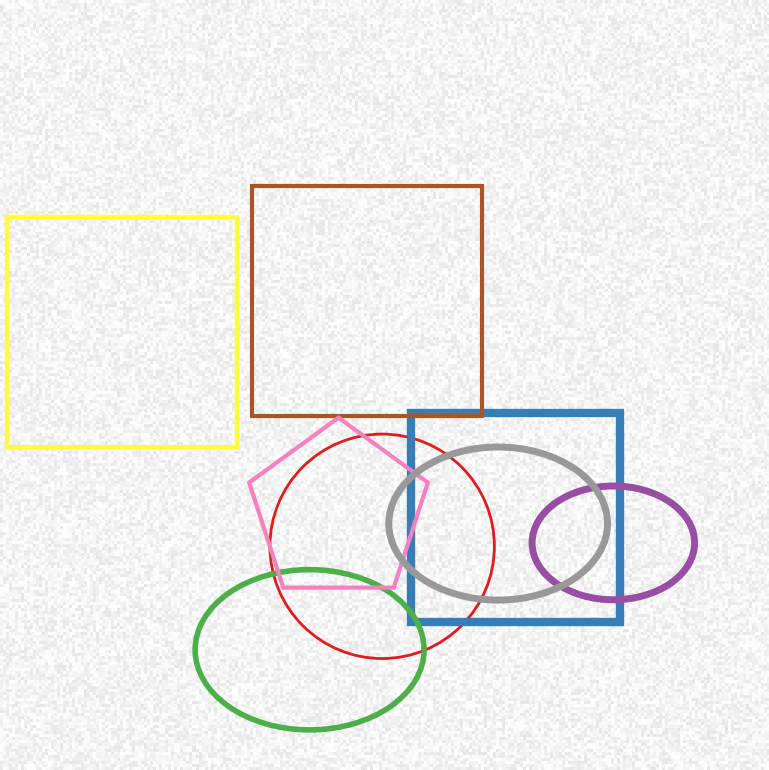[{"shape": "circle", "thickness": 1, "radius": 0.73, "center": [0.496, 0.291]}, {"shape": "square", "thickness": 3, "radius": 0.68, "center": [0.669, 0.328]}, {"shape": "oval", "thickness": 2, "radius": 0.74, "center": [0.402, 0.156]}, {"shape": "oval", "thickness": 2.5, "radius": 0.53, "center": [0.797, 0.295]}, {"shape": "square", "thickness": 1.5, "radius": 0.75, "center": [0.158, 0.569]}, {"shape": "square", "thickness": 1.5, "radius": 0.75, "center": [0.477, 0.609]}, {"shape": "pentagon", "thickness": 1.5, "radius": 0.61, "center": [0.44, 0.336]}, {"shape": "oval", "thickness": 2.5, "radius": 0.71, "center": [0.647, 0.32]}]